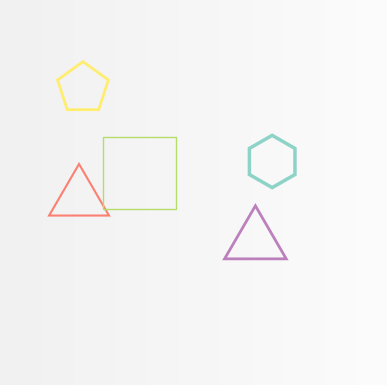[{"shape": "hexagon", "thickness": 2.5, "radius": 0.34, "center": [0.702, 0.581]}, {"shape": "triangle", "thickness": 1.5, "radius": 0.45, "center": [0.204, 0.485]}, {"shape": "square", "thickness": 1, "radius": 0.47, "center": [0.36, 0.551]}, {"shape": "triangle", "thickness": 2, "radius": 0.46, "center": [0.659, 0.374]}, {"shape": "pentagon", "thickness": 2, "radius": 0.34, "center": [0.214, 0.771]}]